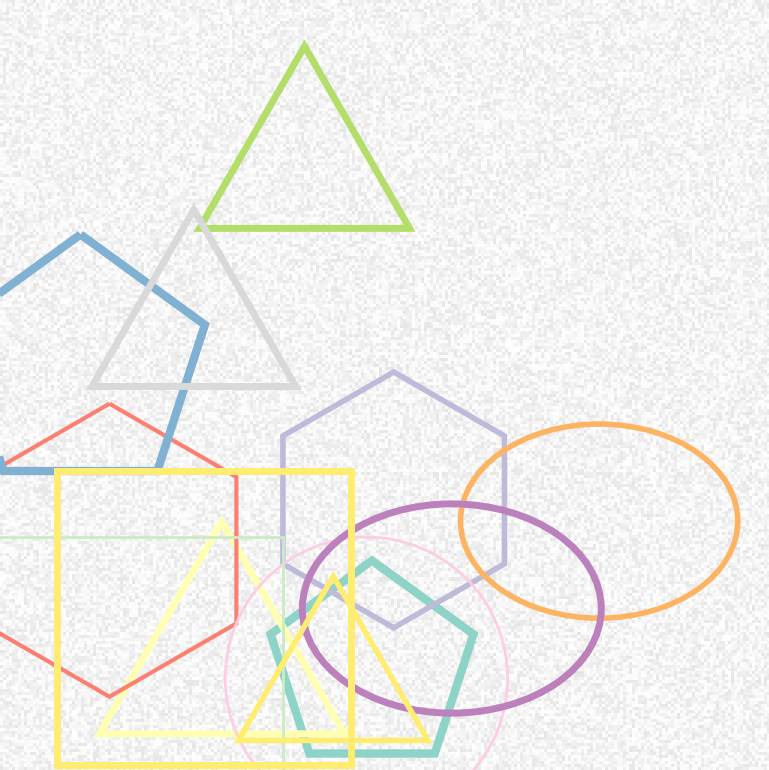[{"shape": "pentagon", "thickness": 3, "radius": 0.69, "center": [0.483, 0.133]}, {"shape": "triangle", "thickness": 2.5, "radius": 0.92, "center": [0.288, 0.139]}, {"shape": "hexagon", "thickness": 2, "radius": 0.83, "center": [0.511, 0.351]}, {"shape": "hexagon", "thickness": 1.5, "radius": 0.95, "center": [0.142, 0.285]}, {"shape": "pentagon", "thickness": 3, "radius": 0.85, "center": [0.105, 0.526]}, {"shape": "oval", "thickness": 2, "radius": 0.9, "center": [0.778, 0.323]}, {"shape": "triangle", "thickness": 2.5, "radius": 0.79, "center": [0.395, 0.782]}, {"shape": "circle", "thickness": 1, "radius": 0.92, "center": [0.476, 0.119]}, {"shape": "triangle", "thickness": 2.5, "radius": 0.76, "center": [0.252, 0.575]}, {"shape": "oval", "thickness": 2.5, "radius": 0.97, "center": [0.587, 0.21]}, {"shape": "square", "thickness": 1, "radius": 0.96, "center": [0.176, 0.111]}, {"shape": "triangle", "thickness": 2, "radius": 0.71, "center": [0.433, 0.109]}, {"shape": "square", "thickness": 2.5, "radius": 0.95, "center": [0.265, 0.197]}]